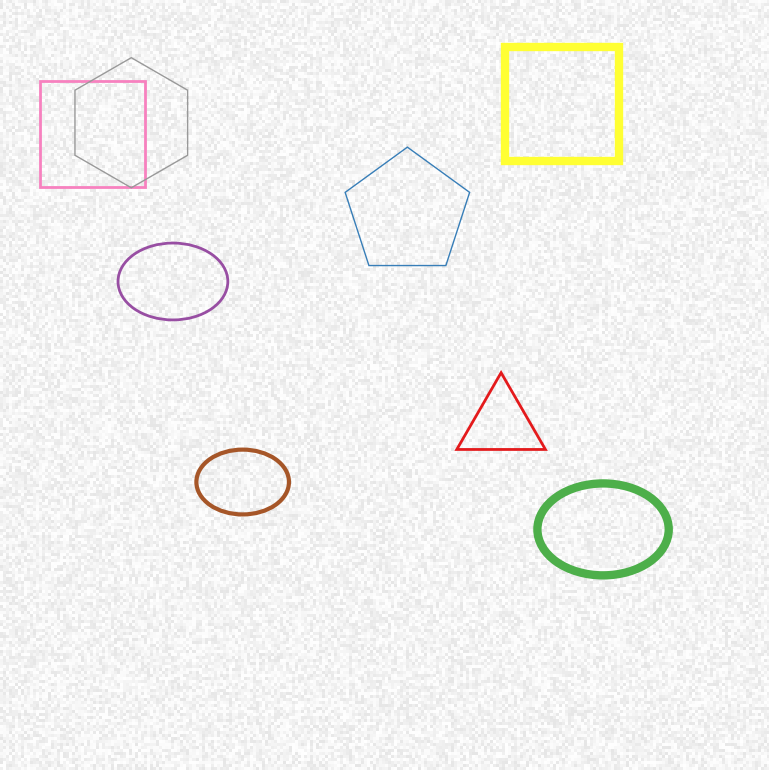[{"shape": "triangle", "thickness": 1, "radius": 0.33, "center": [0.651, 0.45]}, {"shape": "pentagon", "thickness": 0.5, "radius": 0.42, "center": [0.529, 0.724]}, {"shape": "oval", "thickness": 3, "radius": 0.43, "center": [0.783, 0.312]}, {"shape": "oval", "thickness": 1, "radius": 0.36, "center": [0.225, 0.634]}, {"shape": "square", "thickness": 3, "radius": 0.37, "center": [0.73, 0.865]}, {"shape": "oval", "thickness": 1.5, "radius": 0.3, "center": [0.315, 0.374]}, {"shape": "square", "thickness": 1, "radius": 0.34, "center": [0.12, 0.826]}, {"shape": "hexagon", "thickness": 0.5, "radius": 0.42, "center": [0.171, 0.841]}]